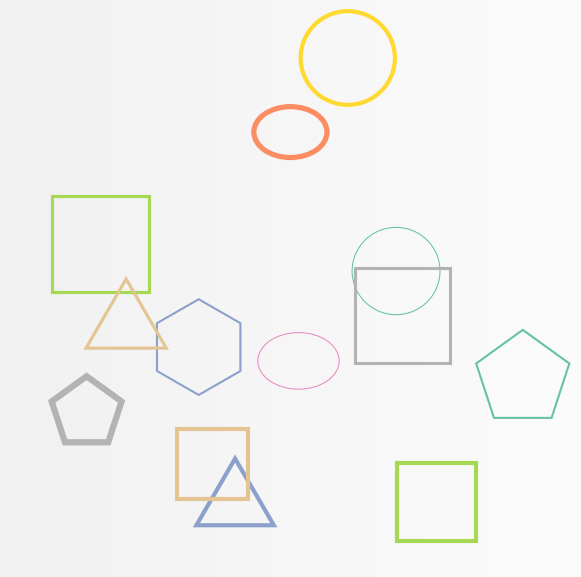[{"shape": "circle", "thickness": 0.5, "radius": 0.38, "center": [0.681, 0.53]}, {"shape": "pentagon", "thickness": 1, "radius": 0.42, "center": [0.899, 0.344]}, {"shape": "oval", "thickness": 2.5, "radius": 0.31, "center": [0.5, 0.77]}, {"shape": "hexagon", "thickness": 1, "radius": 0.41, "center": [0.342, 0.398]}, {"shape": "triangle", "thickness": 2, "radius": 0.38, "center": [0.404, 0.128]}, {"shape": "oval", "thickness": 0.5, "radius": 0.35, "center": [0.514, 0.374]}, {"shape": "square", "thickness": 1.5, "radius": 0.42, "center": [0.173, 0.576]}, {"shape": "square", "thickness": 2, "radius": 0.34, "center": [0.752, 0.13]}, {"shape": "circle", "thickness": 2, "radius": 0.41, "center": [0.598, 0.899]}, {"shape": "square", "thickness": 2, "radius": 0.3, "center": [0.366, 0.195]}, {"shape": "triangle", "thickness": 1.5, "radius": 0.4, "center": [0.217, 0.436]}, {"shape": "pentagon", "thickness": 3, "radius": 0.32, "center": [0.149, 0.284]}, {"shape": "square", "thickness": 1.5, "radius": 0.41, "center": [0.692, 0.453]}]